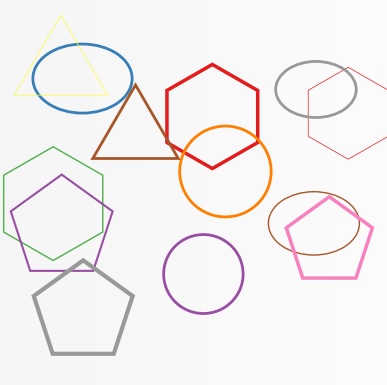[{"shape": "hexagon", "thickness": 2.5, "radius": 0.68, "center": [0.548, 0.697]}, {"shape": "hexagon", "thickness": 0.5, "radius": 0.6, "center": [0.899, 0.706]}, {"shape": "oval", "thickness": 2, "radius": 0.64, "center": [0.213, 0.796]}, {"shape": "hexagon", "thickness": 1, "radius": 0.74, "center": [0.137, 0.471]}, {"shape": "circle", "thickness": 2, "radius": 0.51, "center": [0.525, 0.288]}, {"shape": "pentagon", "thickness": 1.5, "radius": 0.69, "center": [0.159, 0.408]}, {"shape": "circle", "thickness": 2, "radius": 0.59, "center": [0.582, 0.555]}, {"shape": "triangle", "thickness": 0.5, "radius": 0.69, "center": [0.157, 0.822]}, {"shape": "triangle", "thickness": 2, "radius": 0.64, "center": [0.35, 0.652]}, {"shape": "oval", "thickness": 1, "radius": 0.59, "center": [0.81, 0.42]}, {"shape": "pentagon", "thickness": 2.5, "radius": 0.58, "center": [0.85, 0.372]}, {"shape": "oval", "thickness": 2, "radius": 0.52, "center": [0.815, 0.768]}, {"shape": "pentagon", "thickness": 3, "radius": 0.67, "center": [0.215, 0.19]}]